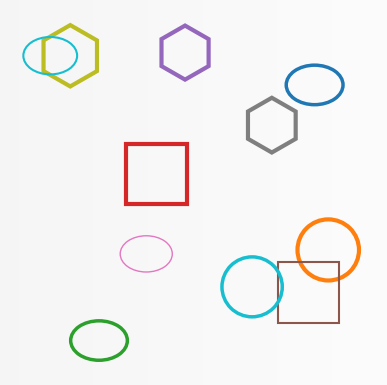[{"shape": "oval", "thickness": 2.5, "radius": 0.37, "center": [0.812, 0.779]}, {"shape": "circle", "thickness": 3, "radius": 0.4, "center": [0.847, 0.351]}, {"shape": "oval", "thickness": 2.5, "radius": 0.37, "center": [0.256, 0.115]}, {"shape": "square", "thickness": 3, "radius": 0.39, "center": [0.404, 0.547]}, {"shape": "hexagon", "thickness": 3, "radius": 0.35, "center": [0.478, 0.863]}, {"shape": "square", "thickness": 1.5, "radius": 0.39, "center": [0.796, 0.24]}, {"shape": "oval", "thickness": 1, "radius": 0.34, "center": [0.377, 0.341]}, {"shape": "hexagon", "thickness": 3, "radius": 0.36, "center": [0.701, 0.675]}, {"shape": "hexagon", "thickness": 3, "radius": 0.4, "center": [0.181, 0.855]}, {"shape": "oval", "thickness": 1.5, "radius": 0.35, "center": [0.13, 0.855]}, {"shape": "circle", "thickness": 2.5, "radius": 0.39, "center": [0.651, 0.255]}]